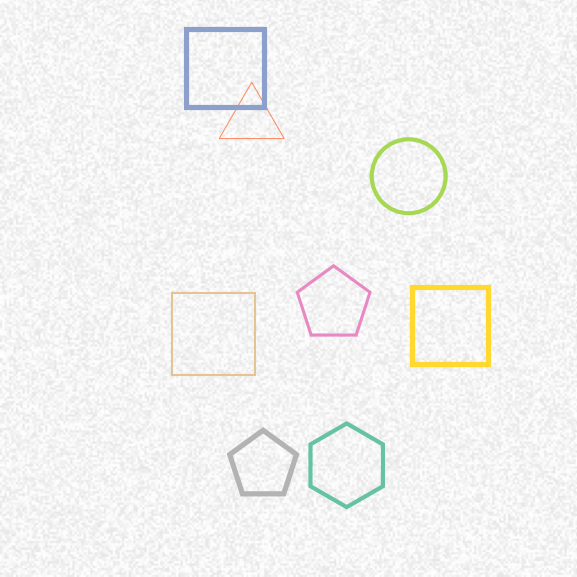[{"shape": "hexagon", "thickness": 2, "radius": 0.36, "center": [0.6, 0.193]}, {"shape": "triangle", "thickness": 0.5, "radius": 0.32, "center": [0.436, 0.792]}, {"shape": "square", "thickness": 2.5, "radius": 0.34, "center": [0.39, 0.882]}, {"shape": "pentagon", "thickness": 1.5, "radius": 0.33, "center": [0.578, 0.473]}, {"shape": "circle", "thickness": 2, "radius": 0.32, "center": [0.708, 0.694]}, {"shape": "square", "thickness": 2.5, "radius": 0.33, "center": [0.779, 0.436]}, {"shape": "square", "thickness": 1, "radius": 0.36, "center": [0.37, 0.421]}, {"shape": "pentagon", "thickness": 2.5, "radius": 0.3, "center": [0.456, 0.193]}]